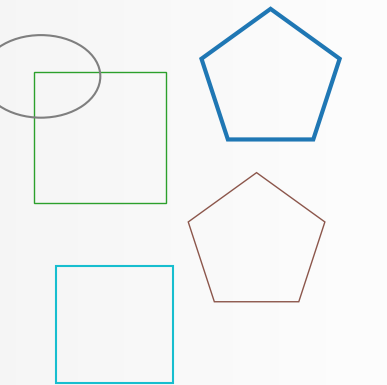[{"shape": "pentagon", "thickness": 3, "radius": 0.94, "center": [0.698, 0.789]}, {"shape": "square", "thickness": 1, "radius": 0.85, "center": [0.258, 0.643]}, {"shape": "pentagon", "thickness": 1, "radius": 0.93, "center": [0.662, 0.366]}, {"shape": "oval", "thickness": 1.5, "radius": 0.77, "center": [0.106, 0.802]}, {"shape": "square", "thickness": 1.5, "radius": 0.76, "center": [0.296, 0.157]}]